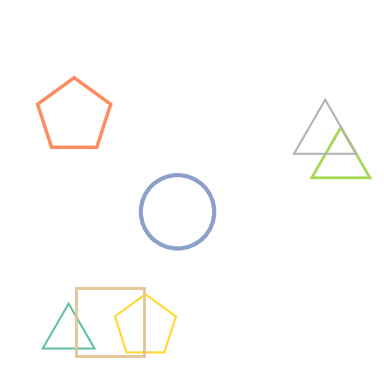[{"shape": "triangle", "thickness": 1.5, "radius": 0.39, "center": [0.178, 0.134]}, {"shape": "pentagon", "thickness": 2.5, "radius": 0.5, "center": [0.193, 0.698]}, {"shape": "circle", "thickness": 3, "radius": 0.48, "center": [0.461, 0.45]}, {"shape": "triangle", "thickness": 2, "radius": 0.44, "center": [0.885, 0.582]}, {"shape": "pentagon", "thickness": 1.5, "radius": 0.42, "center": [0.378, 0.152]}, {"shape": "square", "thickness": 2, "radius": 0.44, "center": [0.285, 0.164]}, {"shape": "triangle", "thickness": 1.5, "radius": 0.47, "center": [0.845, 0.647]}]